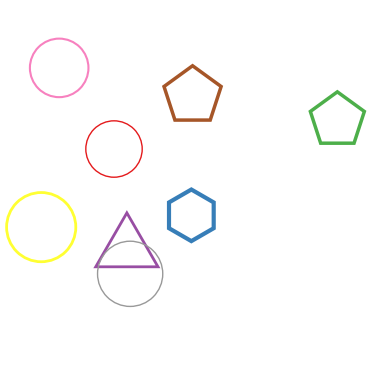[{"shape": "circle", "thickness": 1, "radius": 0.37, "center": [0.296, 0.613]}, {"shape": "hexagon", "thickness": 3, "radius": 0.34, "center": [0.497, 0.441]}, {"shape": "pentagon", "thickness": 2.5, "radius": 0.37, "center": [0.876, 0.688]}, {"shape": "triangle", "thickness": 2, "radius": 0.47, "center": [0.33, 0.354]}, {"shape": "circle", "thickness": 2, "radius": 0.45, "center": [0.107, 0.41]}, {"shape": "pentagon", "thickness": 2.5, "radius": 0.39, "center": [0.5, 0.751]}, {"shape": "circle", "thickness": 1.5, "radius": 0.38, "center": [0.154, 0.824]}, {"shape": "circle", "thickness": 1, "radius": 0.42, "center": [0.338, 0.289]}]